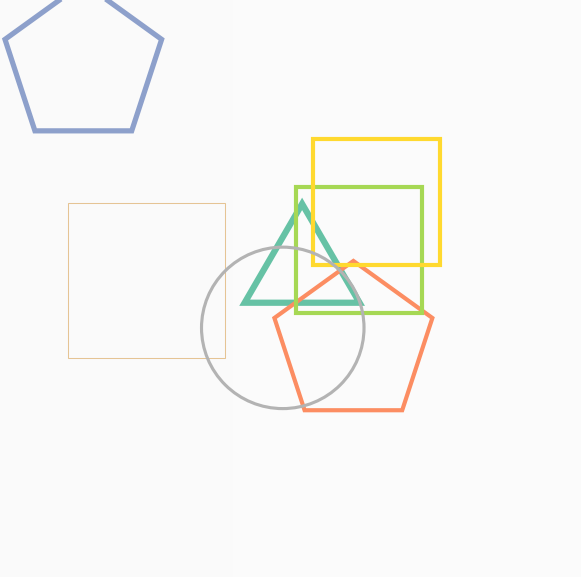[{"shape": "triangle", "thickness": 3, "radius": 0.57, "center": [0.52, 0.532]}, {"shape": "pentagon", "thickness": 2, "radius": 0.71, "center": [0.608, 0.404]}, {"shape": "pentagon", "thickness": 2.5, "radius": 0.71, "center": [0.143, 0.887]}, {"shape": "square", "thickness": 2, "radius": 0.54, "center": [0.618, 0.566]}, {"shape": "square", "thickness": 2, "radius": 0.55, "center": [0.648, 0.65]}, {"shape": "square", "thickness": 0.5, "radius": 0.67, "center": [0.252, 0.513]}, {"shape": "circle", "thickness": 1.5, "radius": 0.7, "center": [0.486, 0.431]}]